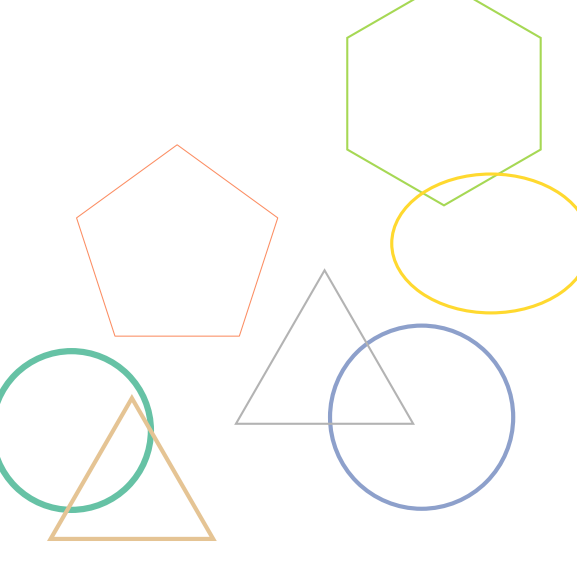[{"shape": "circle", "thickness": 3, "radius": 0.69, "center": [0.124, 0.254]}, {"shape": "pentagon", "thickness": 0.5, "radius": 0.92, "center": [0.307, 0.565]}, {"shape": "circle", "thickness": 2, "radius": 0.79, "center": [0.73, 0.277]}, {"shape": "hexagon", "thickness": 1, "radius": 0.97, "center": [0.769, 0.837]}, {"shape": "oval", "thickness": 1.5, "radius": 0.86, "center": [0.85, 0.578]}, {"shape": "triangle", "thickness": 2, "radius": 0.81, "center": [0.228, 0.147]}, {"shape": "triangle", "thickness": 1, "radius": 0.89, "center": [0.562, 0.354]}]